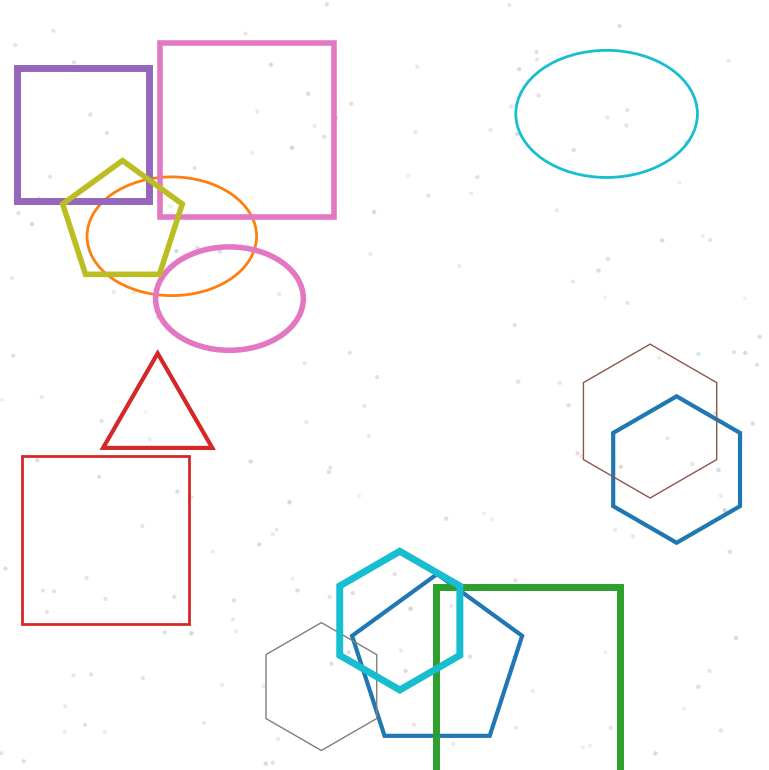[{"shape": "pentagon", "thickness": 1.5, "radius": 0.58, "center": [0.568, 0.138]}, {"shape": "hexagon", "thickness": 1.5, "radius": 0.48, "center": [0.879, 0.39]}, {"shape": "oval", "thickness": 1, "radius": 0.55, "center": [0.223, 0.693]}, {"shape": "square", "thickness": 2.5, "radius": 0.6, "center": [0.686, 0.118]}, {"shape": "square", "thickness": 1, "radius": 0.54, "center": [0.137, 0.299]}, {"shape": "triangle", "thickness": 1.5, "radius": 0.41, "center": [0.205, 0.459]}, {"shape": "square", "thickness": 2.5, "radius": 0.43, "center": [0.107, 0.825]}, {"shape": "hexagon", "thickness": 0.5, "radius": 0.5, "center": [0.844, 0.453]}, {"shape": "square", "thickness": 2, "radius": 0.56, "center": [0.321, 0.831]}, {"shape": "oval", "thickness": 2, "radius": 0.48, "center": [0.298, 0.612]}, {"shape": "hexagon", "thickness": 0.5, "radius": 0.42, "center": [0.417, 0.108]}, {"shape": "pentagon", "thickness": 2, "radius": 0.41, "center": [0.159, 0.71]}, {"shape": "oval", "thickness": 1, "radius": 0.59, "center": [0.788, 0.852]}, {"shape": "hexagon", "thickness": 2.5, "radius": 0.45, "center": [0.519, 0.194]}]